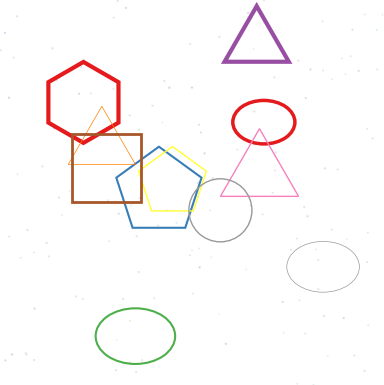[{"shape": "hexagon", "thickness": 3, "radius": 0.53, "center": [0.217, 0.734]}, {"shape": "oval", "thickness": 2.5, "radius": 0.4, "center": [0.685, 0.683]}, {"shape": "pentagon", "thickness": 1.5, "radius": 0.58, "center": [0.413, 0.503]}, {"shape": "oval", "thickness": 1.5, "radius": 0.52, "center": [0.352, 0.127]}, {"shape": "triangle", "thickness": 3, "radius": 0.48, "center": [0.667, 0.888]}, {"shape": "triangle", "thickness": 0.5, "radius": 0.5, "center": [0.265, 0.623]}, {"shape": "pentagon", "thickness": 1, "radius": 0.46, "center": [0.448, 0.527]}, {"shape": "square", "thickness": 2, "radius": 0.44, "center": [0.277, 0.563]}, {"shape": "triangle", "thickness": 1, "radius": 0.59, "center": [0.674, 0.549]}, {"shape": "circle", "thickness": 1, "radius": 0.41, "center": [0.572, 0.454]}, {"shape": "oval", "thickness": 0.5, "radius": 0.47, "center": [0.839, 0.307]}]